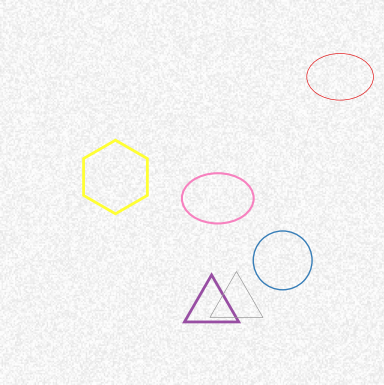[{"shape": "oval", "thickness": 0.5, "radius": 0.43, "center": [0.883, 0.801]}, {"shape": "circle", "thickness": 1, "radius": 0.38, "center": [0.734, 0.324]}, {"shape": "triangle", "thickness": 2, "radius": 0.41, "center": [0.55, 0.204]}, {"shape": "hexagon", "thickness": 2, "radius": 0.48, "center": [0.3, 0.54]}, {"shape": "oval", "thickness": 1.5, "radius": 0.47, "center": [0.566, 0.485]}, {"shape": "triangle", "thickness": 0.5, "radius": 0.4, "center": [0.614, 0.215]}]